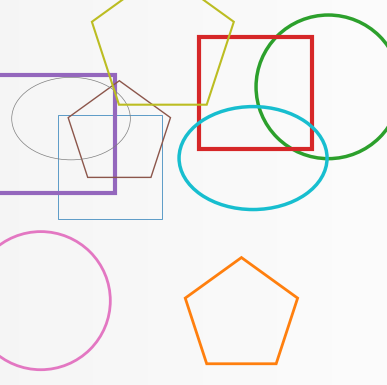[{"shape": "square", "thickness": 0.5, "radius": 0.68, "center": [0.284, 0.565]}, {"shape": "pentagon", "thickness": 2, "radius": 0.76, "center": [0.623, 0.179]}, {"shape": "circle", "thickness": 2.5, "radius": 0.93, "center": [0.847, 0.774]}, {"shape": "square", "thickness": 3, "radius": 0.73, "center": [0.659, 0.759]}, {"shape": "square", "thickness": 3, "radius": 0.77, "center": [0.143, 0.652]}, {"shape": "pentagon", "thickness": 1, "radius": 0.69, "center": [0.308, 0.652]}, {"shape": "circle", "thickness": 2, "radius": 0.9, "center": [0.105, 0.219]}, {"shape": "oval", "thickness": 0.5, "radius": 0.77, "center": [0.183, 0.692]}, {"shape": "pentagon", "thickness": 1.5, "radius": 0.96, "center": [0.42, 0.884]}, {"shape": "oval", "thickness": 2.5, "radius": 0.95, "center": [0.653, 0.589]}]